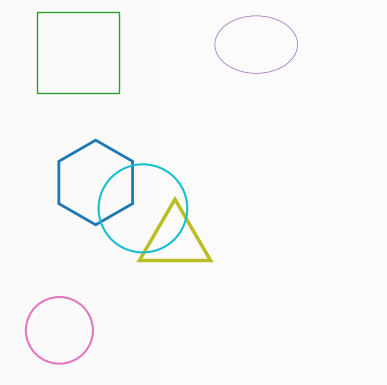[{"shape": "hexagon", "thickness": 2, "radius": 0.55, "center": [0.247, 0.526]}, {"shape": "square", "thickness": 1, "radius": 0.53, "center": [0.201, 0.863]}, {"shape": "oval", "thickness": 0.5, "radius": 0.53, "center": [0.661, 0.884]}, {"shape": "circle", "thickness": 1.5, "radius": 0.43, "center": [0.153, 0.142]}, {"shape": "triangle", "thickness": 2.5, "radius": 0.53, "center": [0.452, 0.376]}, {"shape": "circle", "thickness": 1.5, "radius": 0.57, "center": [0.369, 0.459]}]